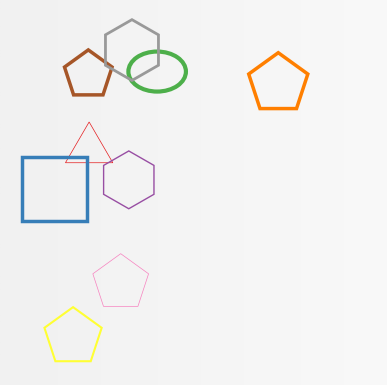[{"shape": "triangle", "thickness": 0.5, "radius": 0.35, "center": [0.23, 0.613]}, {"shape": "square", "thickness": 2.5, "radius": 0.41, "center": [0.141, 0.509]}, {"shape": "oval", "thickness": 3, "radius": 0.37, "center": [0.406, 0.814]}, {"shape": "hexagon", "thickness": 1, "radius": 0.38, "center": [0.332, 0.533]}, {"shape": "pentagon", "thickness": 2.5, "radius": 0.4, "center": [0.718, 0.783]}, {"shape": "pentagon", "thickness": 1.5, "radius": 0.39, "center": [0.189, 0.125]}, {"shape": "pentagon", "thickness": 2.5, "radius": 0.32, "center": [0.228, 0.806]}, {"shape": "pentagon", "thickness": 0.5, "radius": 0.38, "center": [0.312, 0.265]}, {"shape": "hexagon", "thickness": 2, "radius": 0.39, "center": [0.341, 0.87]}]